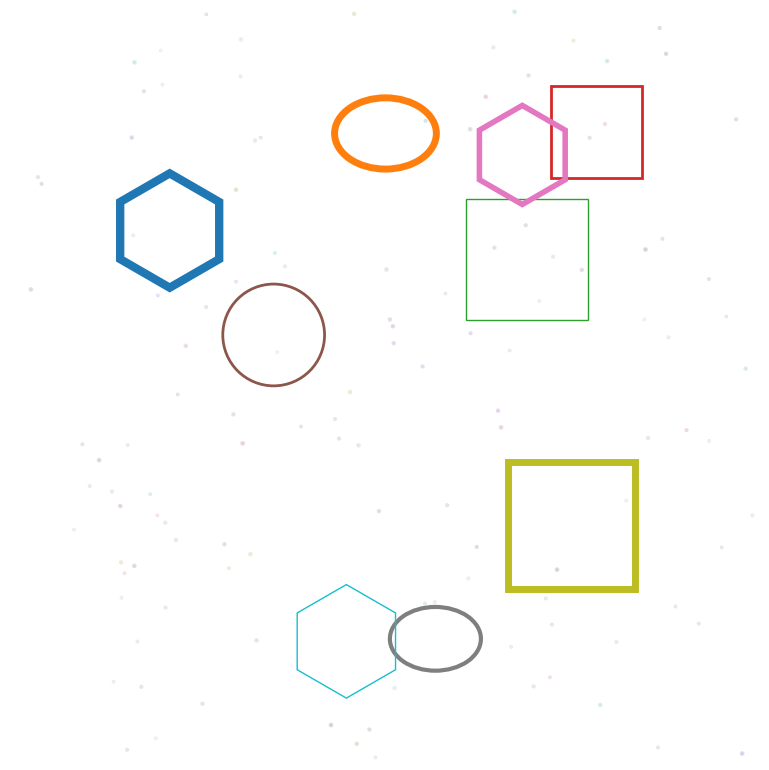[{"shape": "hexagon", "thickness": 3, "radius": 0.37, "center": [0.22, 0.701]}, {"shape": "oval", "thickness": 2.5, "radius": 0.33, "center": [0.501, 0.827]}, {"shape": "square", "thickness": 0.5, "radius": 0.39, "center": [0.685, 0.663]}, {"shape": "square", "thickness": 1, "radius": 0.3, "center": [0.775, 0.829]}, {"shape": "circle", "thickness": 1, "radius": 0.33, "center": [0.355, 0.565]}, {"shape": "hexagon", "thickness": 2, "radius": 0.32, "center": [0.678, 0.799]}, {"shape": "oval", "thickness": 1.5, "radius": 0.3, "center": [0.565, 0.17]}, {"shape": "square", "thickness": 2.5, "radius": 0.41, "center": [0.742, 0.317]}, {"shape": "hexagon", "thickness": 0.5, "radius": 0.37, "center": [0.45, 0.167]}]